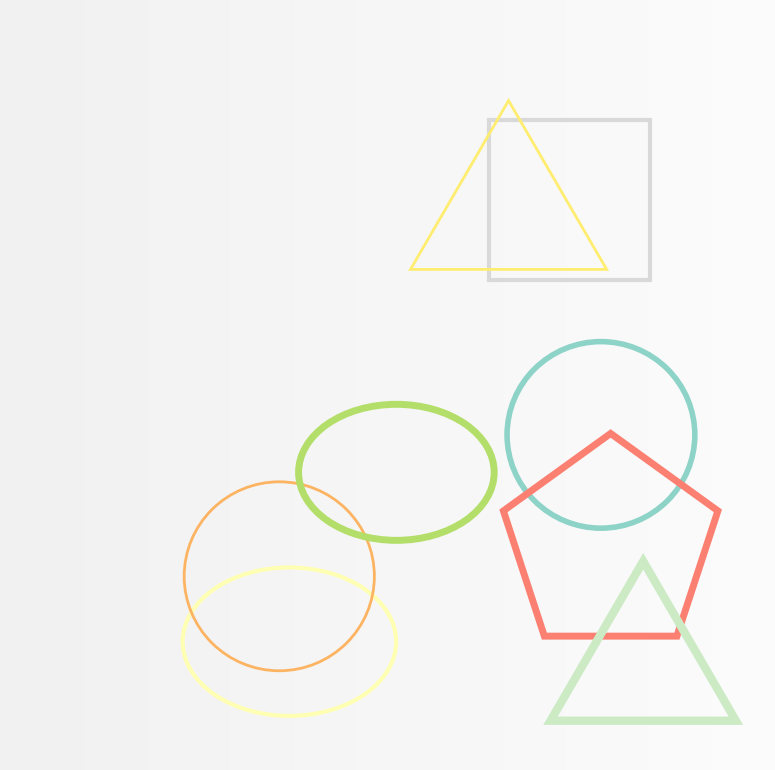[{"shape": "circle", "thickness": 2, "radius": 0.61, "center": [0.775, 0.435]}, {"shape": "oval", "thickness": 1.5, "radius": 0.69, "center": [0.373, 0.167]}, {"shape": "pentagon", "thickness": 2.5, "radius": 0.73, "center": [0.788, 0.292]}, {"shape": "circle", "thickness": 1, "radius": 0.61, "center": [0.36, 0.252]}, {"shape": "oval", "thickness": 2.5, "radius": 0.63, "center": [0.511, 0.387]}, {"shape": "square", "thickness": 1.5, "radius": 0.52, "center": [0.735, 0.74]}, {"shape": "triangle", "thickness": 3, "radius": 0.69, "center": [0.83, 0.133]}, {"shape": "triangle", "thickness": 1, "radius": 0.73, "center": [0.656, 0.723]}]